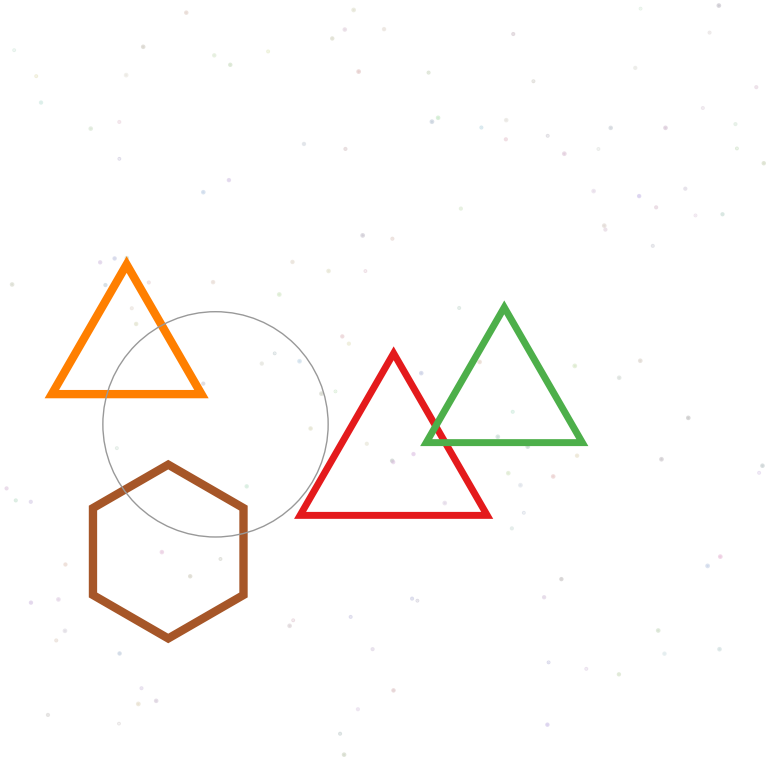[{"shape": "triangle", "thickness": 2.5, "radius": 0.7, "center": [0.511, 0.401]}, {"shape": "triangle", "thickness": 2.5, "radius": 0.59, "center": [0.655, 0.484]}, {"shape": "triangle", "thickness": 3, "radius": 0.56, "center": [0.164, 0.544]}, {"shape": "hexagon", "thickness": 3, "radius": 0.56, "center": [0.218, 0.284]}, {"shape": "circle", "thickness": 0.5, "radius": 0.73, "center": [0.28, 0.449]}]